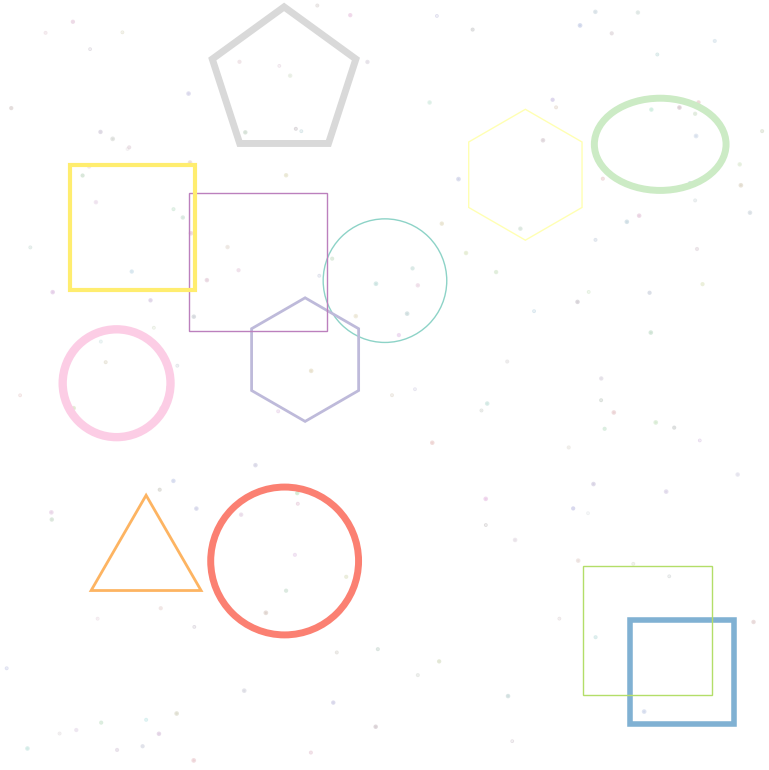[{"shape": "circle", "thickness": 0.5, "radius": 0.4, "center": [0.5, 0.636]}, {"shape": "hexagon", "thickness": 0.5, "radius": 0.42, "center": [0.682, 0.773]}, {"shape": "hexagon", "thickness": 1, "radius": 0.4, "center": [0.396, 0.533]}, {"shape": "circle", "thickness": 2.5, "radius": 0.48, "center": [0.37, 0.271]}, {"shape": "square", "thickness": 2, "radius": 0.34, "center": [0.885, 0.127]}, {"shape": "triangle", "thickness": 1, "radius": 0.41, "center": [0.19, 0.274]}, {"shape": "square", "thickness": 0.5, "radius": 0.42, "center": [0.841, 0.182]}, {"shape": "circle", "thickness": 3, "radius": 0.35, "center": [0.151, 0.502]}, {"shape": "pentagon", "thickness": 2.5, "radius": 0.49, "center": [0.369, 0.893]}, {"shape": "square", "thickness": 0.5, "radius": 0.45, "center": [0.335, 0.66]}, {"shape": "oval", "thickness": 2.5, "radius": 0.43, "center": [0.857, 0.813]}, {"shape": "square", "thickness": 1.5, "radius": 0.41, "center": [0.173, 0.704]}]